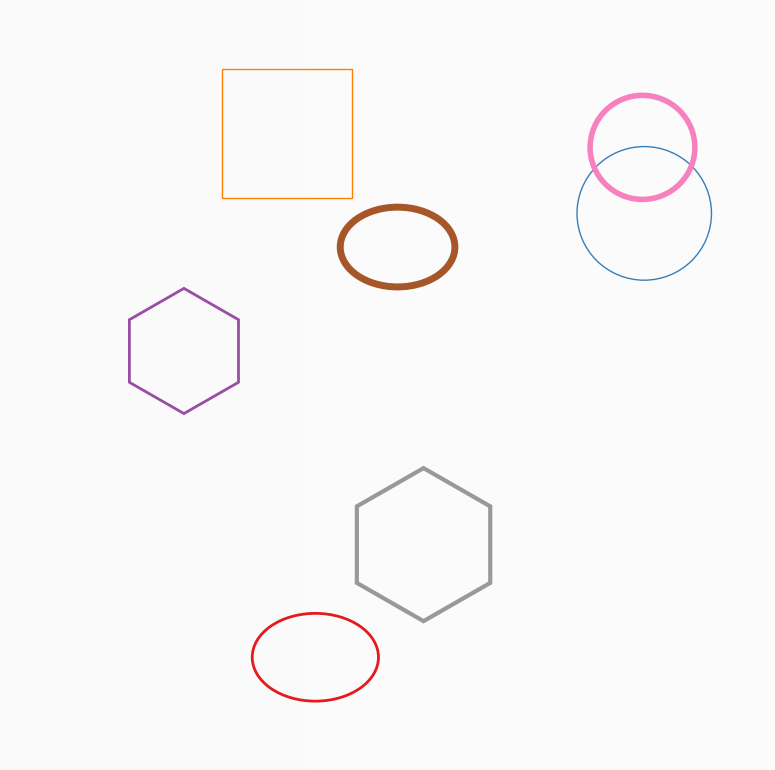[{"shape": "oval", "thickness": 1, "radius": 0.41, "center": [0.407, 0.146]}, {"shape": "circle", "thickness": 0.5, "radius": 0.43, "center": [0.831, 0.723]}, {"shape": "hexagon", "thickness": 1, "radius": 0.41, "center": [0.237, 0.544]}, {"shape": "square", "thickness": 0.5, "radius": 0.42, "center": [0.37, 0.827]}, {"shape": "oval", "thickness": 2.5, "radius": 0.37, "center": [0.513, 0.679]}, {"shape": "circle", "thickness": 2, "radius": 0.34, "center": [0.829, 0.809]}, {"shape": "hexagon", "thickness": 1.5, "radius": 0.5, "center": [0.547, 0.293]}]